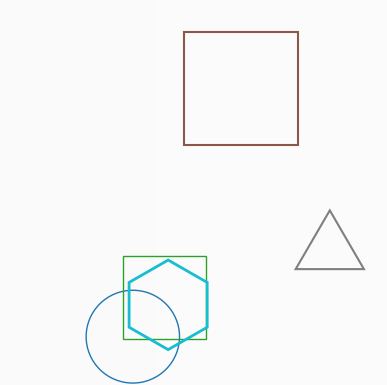[{"shape": "circle", "thickness": 1, "radius": 0.6, "center": [0.343, 0.126]}, {"shape": "square", "thickness": 1, "radius": 0.54, "center": [0.424, 0.227]}, {"shape": "square", "thickness": 1.5, "radius": 0.74, "center": [0.623, 0.77]}, {"shape": "triangle", "thickness": 1.5, "radius": 0.51, "center": [0.851, 0.352]}, {"shape": "hexagon", "thickness": 2, "radius": 0.58, "center": [0.434, 0.208]}]